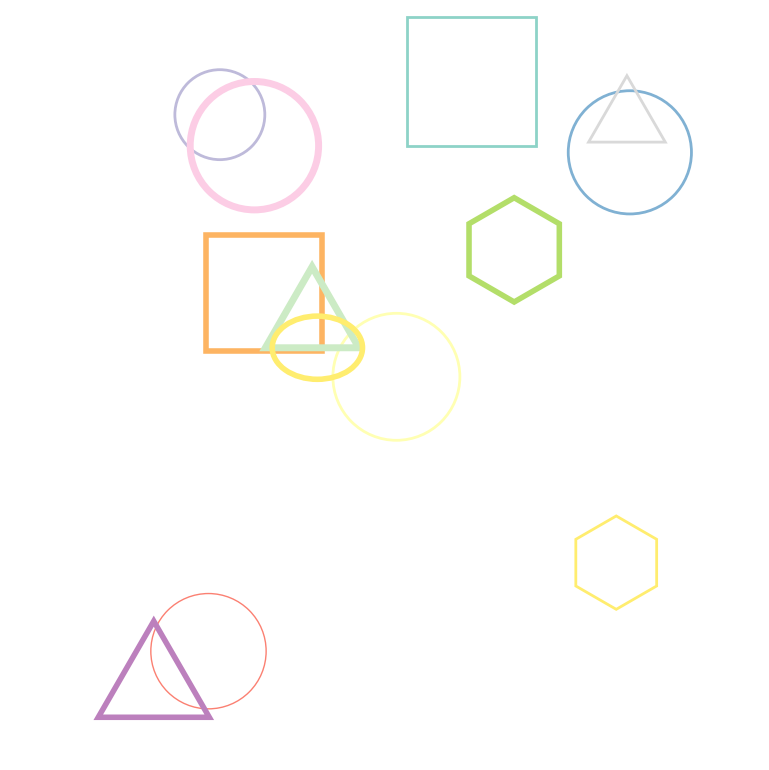[{"shape": "square", "thickness": 1, "radius": 0.42, "center": [0.612, 0.894]}, {"shape": "circle", "thickness": 1, "radius": 0.41, "center": [0.515, 0.511]}, {"shape": "circle", "thickness": 1, "radius": 0.29, "center": [0.286, 0.851]}, {"shape": "circle", "thickness": 0.5, "radius": 0.37, "center": [0.271, 0.154]}, {"shape": "circle", "thickness": 1, "radius": 0.4, "center": [0.818, 0.802]}, {"shape": "square", "thickness": 2, "radius": 0.38, "center": [0.343, 0.619]}, {"shape": "hexagon", "thickness": 2, "radius": 0.34, "center": [0.668, 0.676]}, {"shape": "circle", "thickness": 2.5, "radius": 0.42, "center": [0.33, 0.811]}, {"shape": "triangle", "thickness": 1, "radius": 0.29, "center": [0.814, 0.844]}, {"shape": "triangle", "thickness": 2, "radius": 0.42, "center": [0.2, 0.11]}, {"shape": "triangle", "thickness": 2.5, "radius": 0.35, "center": [0.405, 0.583]}, {"shape": "hexagon", "thickness": 1, "radius": 0.3, "center": [0.8, 0.269]}, {"shape": "oval", "thickness": 2, "radius": 0.29, "center": [0.412, 0.548]}]